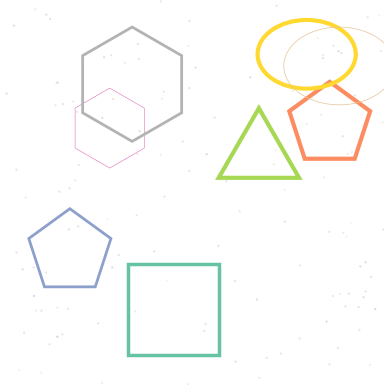[{"shape": "square", "thickness": 2.5, "radius": 0.59, "center": [0.451, 0.197]}, {"shape": "pentagon", "thickness": 3, "radius": 0.55, "center": [0.856, 0.677]}, {"shape": "pentagon", "thickness": 2, "radius": 0.56, "center": [0.181, 0.346]}, {"shape": "hexagon", "thickness": 0.5, "radius": 0.52, "center": [0.285, 0.667]}, {"shape": "triangle", "thickness": 3, "radius": 0.6, "center": [0.672, 0.598]}, {"shape": "oval", "thickness": 3, "radius": 0.64, "center": [0.797, 0.859]}, {"shape": "oval", "thickness": 0.5, "radius": 0.72, "center": [0.881, 0.829]}, {"shape": "hexagon", "thickness": 2, "radius": 0.74, "center": [0.343, 0.781]}]